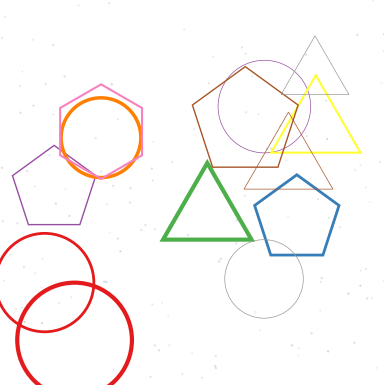[{"shape": "circle", "thickness": 3, "radius": 0.74, "center": [0.194, 0.117]}, {"shape": "circle", "thickness": 2, "radius": 0.64, "center": [0.116, 0.266]}, {"shape": "pentagon", "thickness": 2, "radius": 0.58, "center": [0.771, 0.431]}, {"shape": "triangle", "thickness": 3, "radius": 0.66, "center": [0.538, 0.444]}, {"shape": "pentagon", "thickness": 1, "radius": 0.57, "center": [0.141, 0.509]}, {"shape": "circle", "thickness": 0.5, "radius": 0.6, "center": [0.687, 0.723]}, {"shape": "circle", "thickness": 2.5, "radius": 0.52, "center": [0.262, 0.642]}, {"shape": "triangle", "thickness": 1.5, "radius": 0.67, "center": [0.82, 0.67]}, {"shape": "triangle", "thickness": 0.5, "radius": 0.67, "center": [0.749, 0.575]}, {"shape": "pentagon", "thickness": 1, "radius": 0.72, "center": [0.637, 0.683]}, {"shape": "hexagon", "thickness": 1.5, "radius": 0.61, "center": [0.263, 0.658]}, {"shape": "triangle", "thickness": 0.5, "radius": 0.51, "center": [0.818, 0.805]}, {"shape": "circle", "thickness": 0.5, "radius": 0.51, "center": [0.686, 0.276]}]